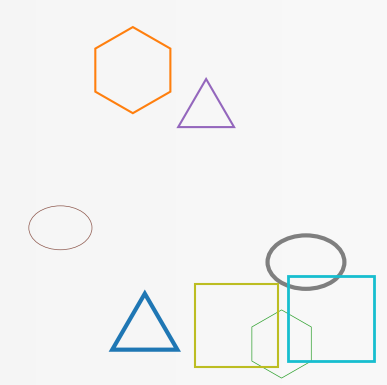[{"shape": "triangle", "thickness": 3, "radius": 0.49, "center": [0.374, 0.14]}, {"shape": "hexagon", "thickness": 1.5, "radius": 0.56, "center": [0.343, 0.818]}, {"shape": "hexagon", "thickness": 0.5, "radius": 0.44, "center": [0.727, 0.107]}, {"shape": "triangle", "thickness": 1.5, "radius": 0.42, "center": [0.532, 0.712]}, {"shape": "oval", "thickness": 0.5, "radius": 0.41, "center": [0.156, 0.408]}, {"shape": "oval", "thickness": 3, "radius": 0.5, "center": [0.79, 0.319]}, {"shape": "square", "thickness": 1.5, "radius": 0.54, "center": [0.611, 0.155]}, {"shape": "square", "thickness": 2, "radius": 0.55, "center": [0.855, 0.174]}]